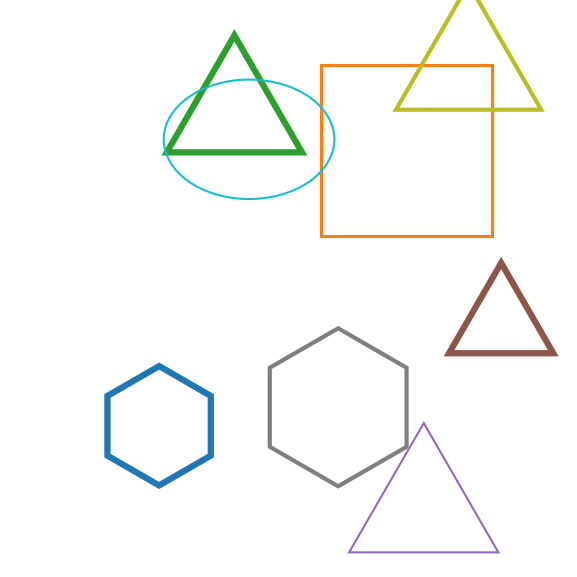[{"shape": "hexagon", "thickness": 3, "radius": 0.52, "center": [0.276, 0.262]}, {"shape": "square", "thickness": 1.5, "radius": 0.74, "center": [0.704, 0.738]}, {"shape": "triangle", "thickness": 3, "radius": 0.68, "center": [0.406, 0.803]}, {"shape": "triangle", "thickness": 1, "radius": 0.75, "center": [0.734, 0.117]}, {"shape": "triangle", "thickness": 3, "radius": 0.52, "center": [0.868, 0.44]}, {"shape": "hexagon", "thickness": 2, "radius": 0.68, "center": [0.586, 0.294]}, {"shape": "triangle", "thickness": 2, "radius": 0.73, "center": [0.811, 0.882]}, {"shape": "oval", "thickness": 1, "radius": 0.74, "center": [0.431, 0.758]}]